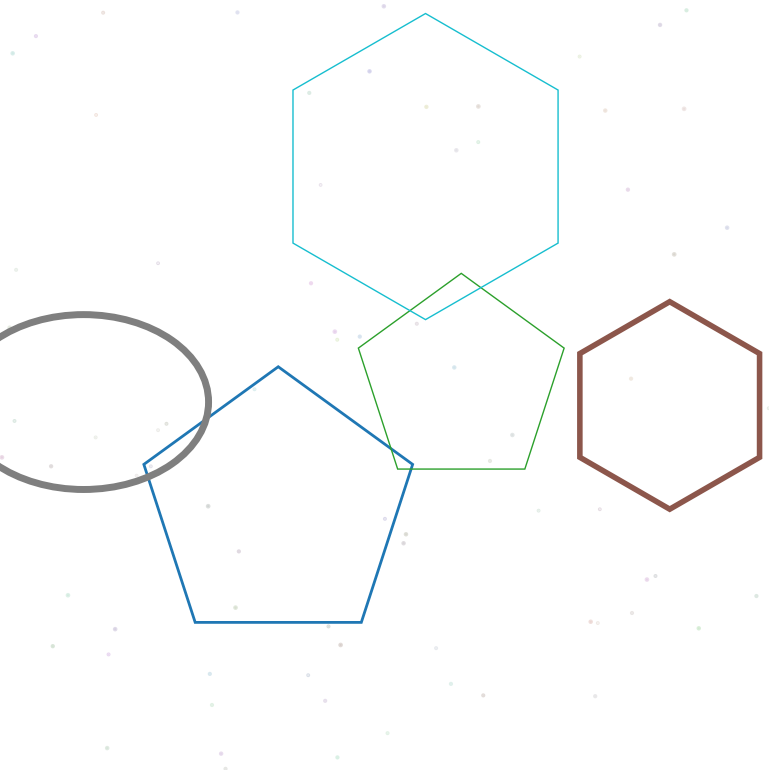[{"shape": "pentagon", "thickness": 1, "radius": 0.92, "center": [0.361, 0.34]}, {"shape": "pentagon", "thickness": 0.5, "radius": 0.7, "center": [0.599, 0.504]}, {"shape": "hexagon", "thickness": 2, "radius": 0.67, "center": [0.87, 0.473]}, {"shape": "oval", "thickness": 2.5, "radius": 0.81, "center": [0.109, 0.478]}, {"shape": "hexagon", "thickness": 0.5, "radius": 0.99, "center": [0.553, 0.784]}]